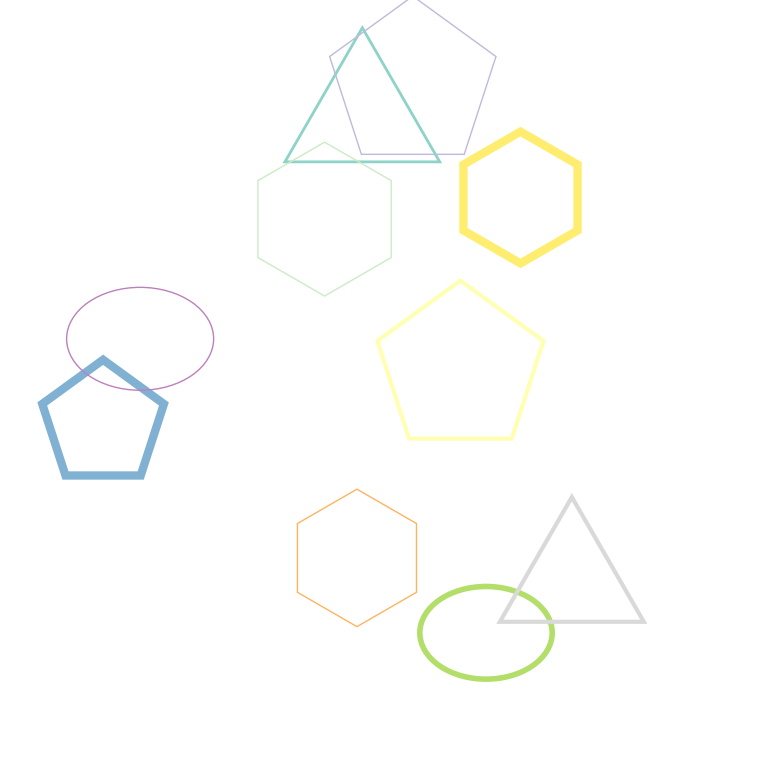[{"shape": "triangle", "thickness": 1, "radius": 0.58, "center": [0.471, 0.848]}, {"shape": "pentagon", "thickness": 1.5, "radius": 0.57, "center": [0.598, 0.522]}, {"shape": "pentagon", "thickness": 0.5, "radius": 0.57, "center": [0.536, 0.891]}, {"shape": "pentagon", "thickness": 3, "radius": 0.42, "center": [0.134, 0.45]}, {"shape": "hexagon", "thickness": 0.5, "radius": 0.45, "center": [0.464, 0.275]}, {"shape": "oval", "thickness": 2, "radius": 0.43, "center": [0.631, 0.178]}, {"shape": "triangle", "thickness": 1.5, "radius": 0.54, "center": [0.743, 0.246]}, {"shape": "oval", "thickness": 0.5, "radius": 0.48, "center": [0.182, 0.56]}, {"shape": "hexagon", "thickness": 0.5, "radius": 0.5, "center": [0.422, 0.715]}, {"shape": "hexagon", "thickness": 3, "radius": 0.43, "center": [0.676, 0.743]}]